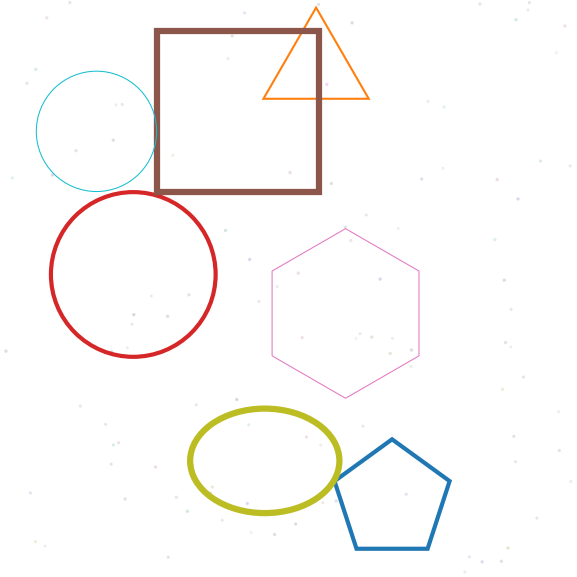[{"shape": "pentagon", "thickness": 2, "radius": 0.52, "center": [0.679, 0.134]}, {"shape": "triangle", "thickness": 1, "radius": 0.53, "center": [0.547, 0.881]}, {"shape": "circle", "thickness": 2, "radius": 0.71, "center": [0.231, 0.524]}, {"shape": "square", "thickness": 3, "radius": 0.7, "center": [0.412, 0.806]}, {"shape": "hexagon", "thickness": 0.5, "radius": 0.73, "center": [0.598, 0.456]}, {"shape": "oval", "thickness": 3, "radius": 0.65, "center": [0.458, 0.201]}, {"shape": "circle", "thickness": 0.5, "radius": 0.52, "center": [0.167, 0.772]}]